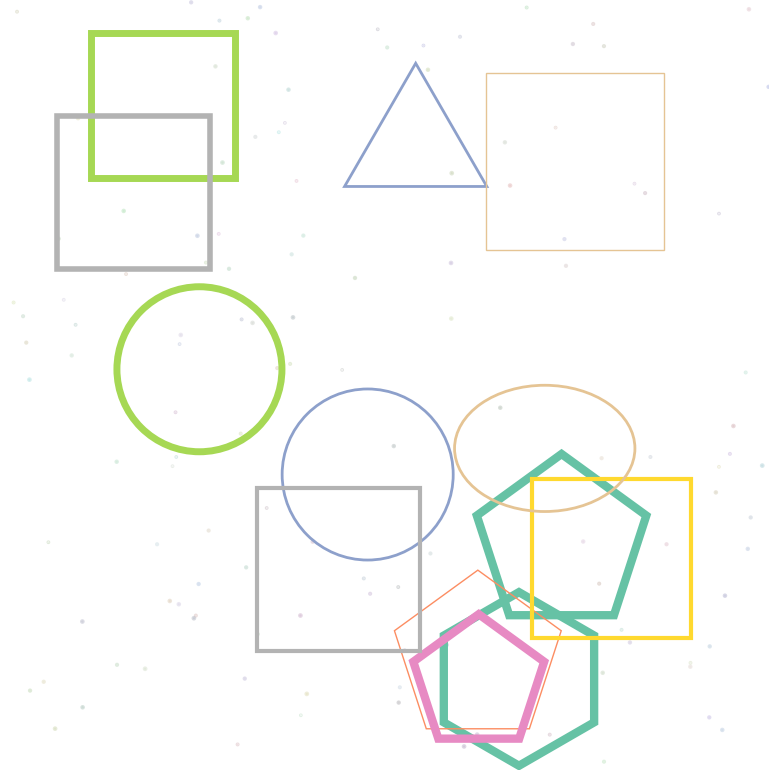[{"shape": "hexagon", "thickness": 3, "radius": 0.56, "center": [0.674, 0.118]}, {"shape": "pentagon", "thickness": 3, "radius": 0.58, "center": [0.729, 0.295]}, {"shape": "pentagon", "thickness": 0.5, "radius": 0.57, "center": [0.621, 0.146]}, {"shape": "circle", "thickness": 1, "radius": 0.56, "center": [0.477, 0.384]}, {"shape": "triangle", "thickness": 1, "radius": 0.53, "center": [0.54, 0.811]}, {"shape": "pentagon", "thickness": 3, "radius": 0.45, "center": [0.622, 0.113]}, {"shape": "circle", "thickness": 2.5, "radius": 0.54, "center": [0.259, 0.52]}, {"shape": "square", "thickness": 2.5, "radius": 0.47, "center": [0.211, 0.863]}, {"shape": "square", "thickness": 1.5, "radius": 0.52, "center": [0.794, 0.274]}, {"shape": "oval", "thickness": 1, "radius": 0.59, "center": [0.707, 0.418]}, {"shape": "square", "thickness": 0.5, "radius": 0.58, "center": [0.747, 0.79]}, {"shape": "square", "thickness": 1.5, "radius": 0.53, "center": [0.44, 0.261]}, {"shape": "square", "thickness": 2, "radius": 0.5, "center": [0.173, 0.75]}]